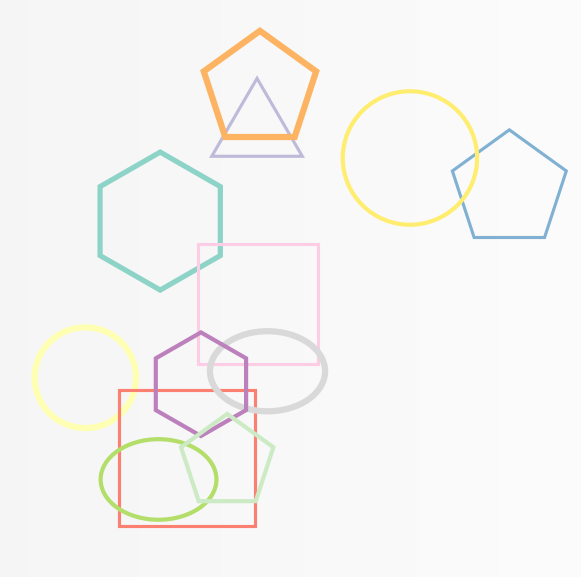[{"shape": "hexagon", "thickness": 2.5, "radius": 0.6, "center": [0.276, 0.616]}, {"shape": "circle", "thickness": 3, "radius": 0.44, "center": [0.147, 0.345]}, {"shape": "triangle", "thickness": 1.5, "radius": 0.45, "center": [0.442, 0.773]}, {"shape": "square", "thickness": 1.5, "radius": 0.59, "center": [0.321, 0.206]}, {"shape": "pentagon", "thickness": 1.5, "radius": 0.52, "center": [0.876, 0.671]}, {"shape": "pentagon", "thickness": 3, "radius": 0.51, "center": [0.447, 0.844]}, {"shape": "oval", "thickness": 2, "radius": 0.5, "center": [0.273, 0.169]}, {"shape": "square", "thickness": 1.5, "radius": 0.52, "center": [0.444, 0.473]}, {"shape": "oval", "thickness": 3, "radius": 0.5, "center": [0.46, 0.356]}, {"shape": "hexagon", "thickness": 2, "radius": 0.45, "center": [0.346, 0.334]}, {"shape": "pentagon", "thickness": 2, "radius": 0.42, "center": [0.391, 0.199]}, {"shape": "circle", "thickness": 2, "radius": 0.58, "center": [0.705, 0.726]}]